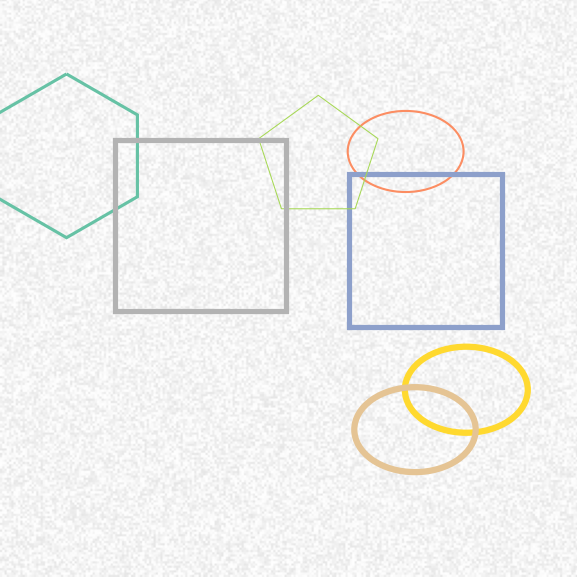[{"shape": "hexagon", "thickness": 1.5, "radius": 0.71, "center": [0.115, 0.729]}, {"shape": "oval", "thickness": 1, "radius": 0.5, "center": [0.702, 0.737]}, {"shape": "square", "thickness": 2.5, "radius": 0.66, "center": [0.737, 0.566]}, {"shape": "pentagon", "thickness": 0.5, "radius": 0.54, "center": [0.551, 0.725]}, {"shape": "oval", "thickness": 3, "radius": 0.53, "center": [0.807, 0.324]}, {"shape": "oval", "thickness": 3, "radius": 0.53, "center": [0.719, 0.255]}, {"shape": "square", "thickness": 2.5, "radius": 0.74, "center": [0.347, 0.609]}]